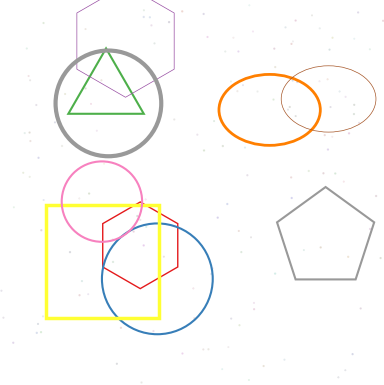[{"shape": "hexagon", "thickness": 1, "radius": 0.56, "center": [0.364, 0.363]}, {"shape": "circle", "thickness": 1.5, "radius": 0.72, "center": [0.409, 0.276]}, {"shape": "triangle", "thickness": 1.5, "radius": 0.57, "center": [0.275, 0.761]}, {"shape": "hexagon", "thickness": 0.5, "radius": 0.73, "center": [0.326, 0.893]}, {"shape": "oval", "thickness": 2, "radius": 0.66, "center": [0.7, 0.715]}, {"shape": "square", "thickness": 2.5, "radius": 0.73, "center": [0.265, 0.321]}, {"shape": "oval", "thickness": 0.5, "radius": 0.62, "center": [0.853, 0.743]}, {"shape": "circle", "thickness": 1.5, "radius": 0.52, "center": [0.265, 0.476]}, {"shape": "pentagon", "thickness": 1.5, "radius": 0.66, "center": [0.846, 0.382]}, {"shape": "circle", "thickness": 3, "radius": 0.69, "center": [0.282, 0.731]}]